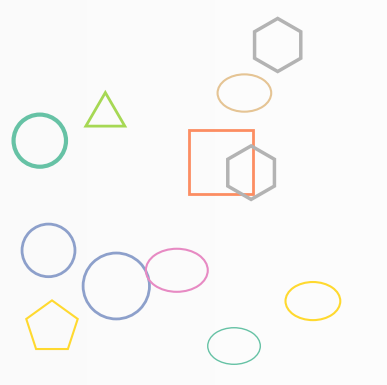[{"shape": "oval", "thickness": 1, "radius": 0.34, "center": [0.604, 0.101]}, {"shape": "circle", "thickness": 3, "radius": 0.34, "center": [0.103, 0.635]}, {"shape": "square", "thickness": 2, "radius": 0.41, "center": [0.57, 0.579]}, {"shape": "circle", "thickness": 2, "radius": 0.34, "center": [0.125, 0.35]}, {"shape": "circle", "thickness": 2, "radius": 0.43, "center": [0.3, 0.257]}, {"shape": "oval", "thickness": 1.5, "radius": 0.4, "center": [0.456, 0.298]}, {"shape": "triangle", "thickness": 2, "radius": 0.29, "center": [0.272, 0.701]}, {"shape": "oval", "thickness": 1.5, "radius": 0.35, "center": [0.807, 0.218]}, {"shape": "pentagon", "thickness": 1.5, "radius": 0.35, "center": [0.134, 0.15]}, {"shape": "oval", "thickness": 1.5, "radius": 0.35, "center": [0.631, 0.758]}, {"shape": "hexagon", "thickness": 2.5, "radius": 0.34, "center": [0.717, 0.883]}, {"shape": "hexagon", "thickness": 2.5, "radius": 0.35, "center": [0.648, 0.552]}]